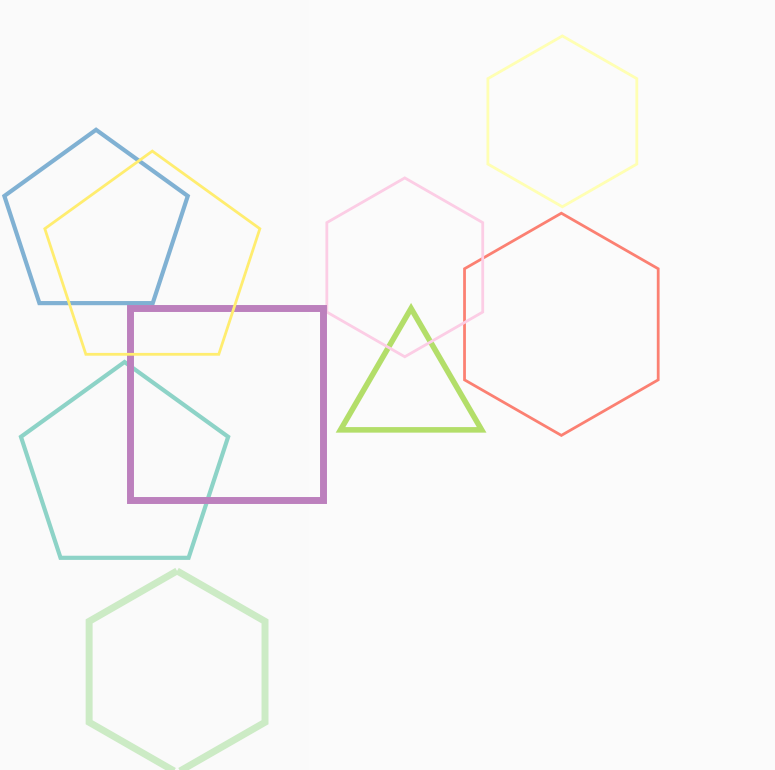[{"shape": "pentagon", "thickness": 1.5, "radius": 0.7, "center": [0.161, 0.389]}, {"shape": "hexagon", "thickness": 1, "radius": 0.55, "center": [0.726, 0.842]}, {"shape": "hexagon", "thickness": 1, "radius": 0.72, "center": [0.724, 0.579]}, {"shape": "pentagon", "thickness": 1.5, "radius": 0.62, "center": [0.124, 0.707]}, {"shape": "triangle", "thickness": 2, "radius": 0.53, "center": [0.53, 0.494]}, {"shape": "hexagon", "thickness": 1, "radius": 0.58, "center": [0.522, 0.653]}, {"shape": "square", "thickness": 2.5, "radius": 0.62, "center": [0.292, 0.476]}, {"shape": "hexagon", "thickness": 2.5, "radius": 0.66, "center": [0.228, 0.128]}, {"shape": "pentagon", "thickness": 1, "radius": 0.73, "center": [0.197, 0.658]}]